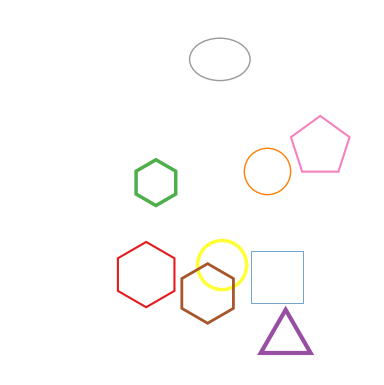[{"shape": "hexagon", "thickness": 1.5, "radius": 0.42, "center": [0.38, 0.287]}, {"shape": "square", "thickness": 0.5, "radius": 0.34, "center": [0.719, 0.28]}, {"shape": "hexagon", "thickness": 2.5, "radius": 0.3, "center": [0.405, 0.526]}, {"shape": "triangle", "thickness": 3, "radius": 0.37, "center": [0.742, 0.121]}, {"shape": "circle", "thickness": 1, "radius": 0.3, "center": [0.695, 0.555]}, {"shape": "circle", "thickness": 2.5, "radius": 0.32, "center": [0.577, 0.312]}, {"shape": "hexagon", "thickness": 2, "radius": 0.39, "center": [0.539, 0.238]}, {"shape": "pentagon", "thickness": 1.5, "radius": 0.4, "center": [0.832, 0.619]}, {"shape": "oval", "thickness": 1, "radius": 0.39, "center": [0.571, 0.846]}]